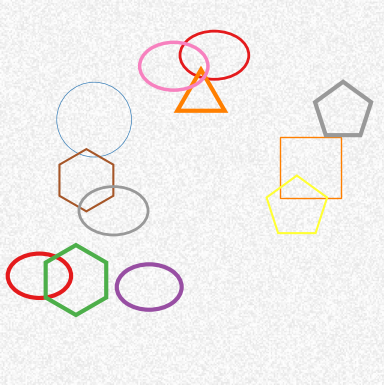[{"shape": "oval", "thickness": 2, "radius": 0.45, "center": [0.557, 0.857]}, {"shape": "oval", "thickness": 3, "radius": 0.41, "center": [0.102, 0.284]}, {"shape": "circle", "thickness": 0.5, "radius": 0.49, "center": [0.245, 0.689]}, {"shape": "hexagon", "thickness": 3, "radius": 0.45, "center": [0.197, 0.273]}, {"shape": "oval", "thickness": 3, "radius": 0.42, "center": [0.388, 0.254]}, {"shape": "triangle", "thickness": 3, "radius": 0.36, "center": [0.522, 0.748]}, {"shape": "square", "thickness": 1, "radius": 0.4, "center": [0.806, 0.566]}, {"shape": "pentagon", "thickness": 1.5, "radius": 0.41, "center": [0.771, 0.461]}, {"shape": "hexagon", "thickness": 1.5, "radius": 0.4, "center": [0.224, 0.532]}, {"shape": "oval", "thickness": 2.5, "radius": 0.44, "center": [0.451, 0.828]}, {"shape": "oval", "thickness": 2, "radius": 0.45, "center": [0.295, 0.453]}, {"shape": "pentagon", "thickness": 3, "radius": 0.38, "center": [0.891, 0.711]}]